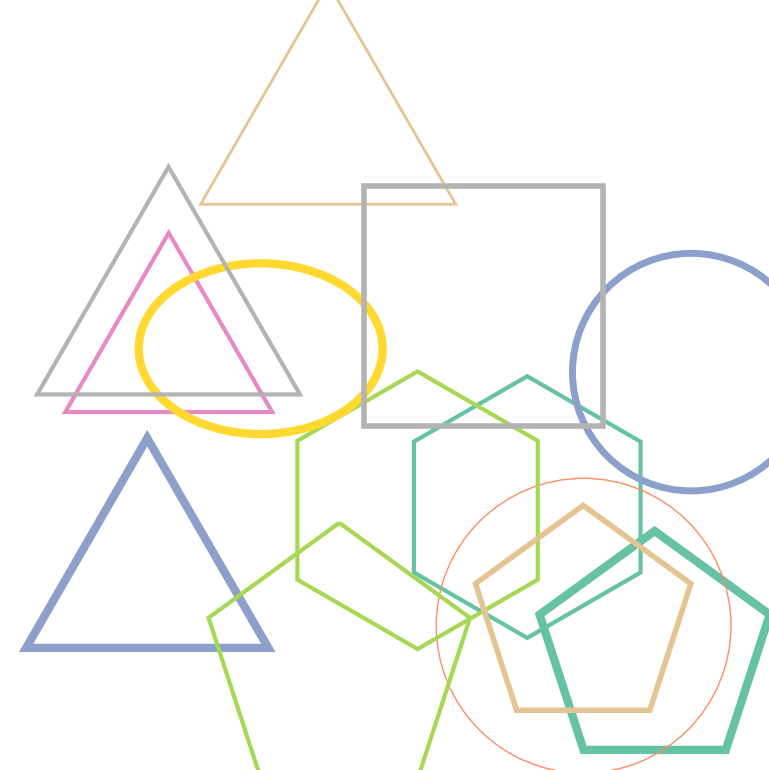[{"shape": "pentagon", "thickness": 3, "radius": 0.79, "center": [0.85, 0.153]}, {"shape": "hexagon", "thickness": 1.5, "radius": 0.85, "center": [0.685, 0.341]}, {"shape": "circle", "thickness": 0.5, "radius": 0.96, "center": [0.758, 0.187]}, {"shape": "circle", "thickness": 2.5, "radius": 0.77, "center": [0.898, 0.517]}, {"shape": "triangle", "thickness": 3, "radius": 0.91, "center": [0.191, 0.249]}, {"shape": "triangle", "thickness": 1.5, "radius": 0.78, "center": [0.219, 0.542]}, {"shape": "pentagon", "thickness": 1.5, "radius": 0.89, "center": [0.441, 0.142]}, {"shape": "hexagon", "thickness": 1.5, "radius": 0.9, "center": [0.542, 0.337]}, {"shape": "oval", "thickness": 3, "radius": 0.79, "center": [0.339, 0.547]}, {"shape": "pentagon", "thickness": 2, "radius": 0.74, "center": [0.757, 0.197]}, {"shape": "triangle", "thickness": 1, "radius": 0.96, "center": [0.426, 0.83]}, {"shape": "triangle", "thickness": 1.5, "radius": 0.99, "center": [0.219, 0.586]}, {"shape": "square", "thickness": 2, "radius": 0.78, "center": [0.628, 0.602]}]